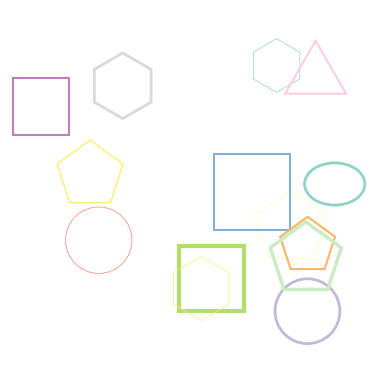[{"shape": "hexagon", "thickness": 0.5, "radius": 0.35, "center": [0.718, 0.83]}, {"shape": "oval", "thickness": 2, "radius": 0.39, "center": [0.869, 0.522]}, {"shape": "pentagon", "thickness": 0.5, "radius": 0.5, "center": [0.757, 0.41]}, {"shape": "circle", "thickness": 2, "radius": 0.42, "center": [0.799, 0.192]}, {"shape": "circle", "thickness": 0.5, "radius": 0.43, "center": [0.256, 0.376]}, {"shape": "square", "thickness": 1.5, "radius": 0.49, "center": [0.654, 0.501]}, {"shape": "pentagon", "thickness": 1.5, "radius": 0.38, "center": [0.799, 0.362]}, {"shape": "square", "thickness": 3, "radius": 0.42, "center": [0.549, 0.277]}, {"shape": "triangle", "thickness": 1.5, "radius": 0.46, "center": [0.82, 0.802]}, {"shape": "hexagon", "thickness": 2, "radius": 0.43, "center": [0.319, 0.777]}, {"shape": "square", "thickness": 1.5, "radius": 0.37, "center": [0.107, 0.723]}, {"shape": "pentagon", "thickness": 2.5, "radius": 0.49, "center": [0.794, 0.327]}, {"shape": "pentagon", "thickness": 1, "radius": 0.45, "center": [0.234, 0.546]}, {"shape": "hexagon", "thickness": 0.5, "radius": 0.41, "center": [0.523, 0.251]}]